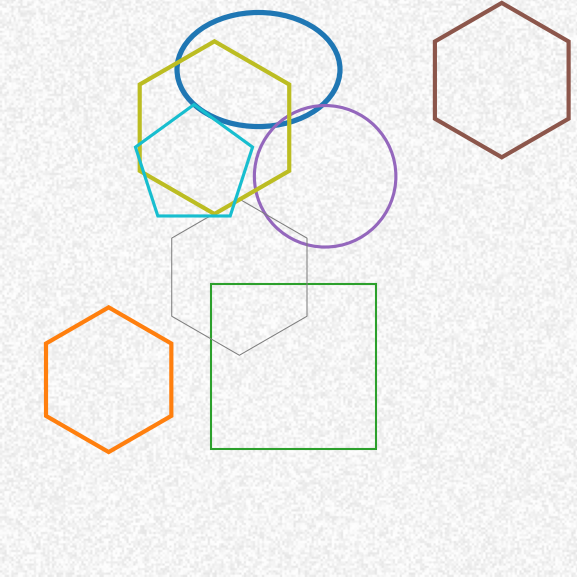[{"shape": "oval", "thickness": 2.5, "radius": 0.71, "center": [0.448, 0.879]}, {"shape": "hexagon", "thickness": 2, "radius": 0.63, "center": [0.188, 0.342]}, {"shape": "square", "thickness": 1, "radius": 0.72, "center": [0.508, 0.364]}, {"shape": "circle", "thickness": 1.5, "radius": 0.61, "center": [0.563, 0.694]}, {"shape": "hexagon", "thickness": 2, "radius": 0.67, "center": [0.869, 0.86]}, {"shape": "hexagon", "thickness": 0.5, "radius": 0.68, "center": [0.414, 0.519]}, {"shape": "hexagon", "thickness": 2, "radius": 0.75, "center": [0.371, 0.778]}, {"shape": "pentagon", "thickness": 1.5, "radius": 0.53, "center": [0.336, 0.711]}]